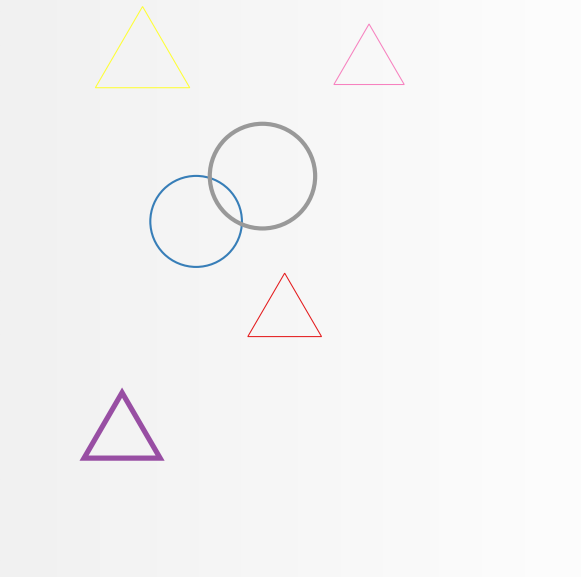[{"shape": "triangle", "thickness": 0.5, "radius": 0.37, "center": [0.49, 0.453]}, {"shape": "circle", "thickness": 1, "radius": 0.39, "center": [0.337, 0.616]}, {"shape": "triangle", "thickness": 2.5, "radius": 0.38, "center": [0.21, 0.244]}, {"shape": "triangle", "thickness": 0.5, "radius": 0.47, "center": [0.245, 0.894]}, {"shape": "triangle", "thickness": 0.5, "radius": 0.35, "center": [0.635, 0.888]}, {"shape": "circle", "thickness": 2, "radius": 0.45, "center": [0.452, 0.694]}]